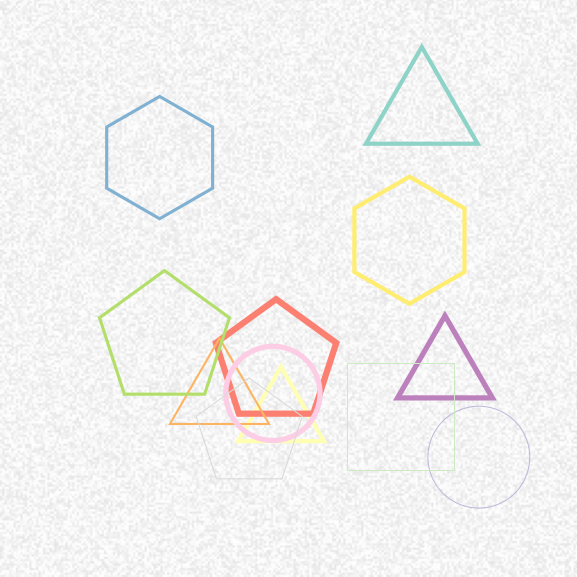[{"shape": "triangle", "thickness": 2, "radius": 0.56, "center": [0.73, 0.806]}, {"shape": "triangle", "thickness": 2, "radius": 0.43, "center": [0.487, 0.278]}, {"shape": "circle", "thickness": 0.5, "radius": 0.44, "center": [0.829, 0.208]}, {"shape": "pentagon", "thickness": 3, "radius": 0.55, "center": [0.478, 0.372]}, {"shape": "hexagon", "thickness": 1.5, "radius": 0.53, "center": [0.276, 0.726]}, {"shape": "triangle", "thickness": 1, "radius": 0.5, "center": [0.38, 0.314]}, {"shape": "pentagon", "thickness": 1.5, "radius": 0.59, "center": [0.285, 0.412]}, {"shape": "circle", "thickness": 2.5, "radius": 0.41, "center": [0.473, 0.318]}, {"shape": "pentagon", "thickness": 0.5, "radius": 0.48, "center": [0.432, 0.248]}, {"shape": "triangle", "thickness": 2.5, "radius": 0.47, "center": [0.771, 0.358]}, {"shape": "square", "thickness": 0.5, "radius": 0.46, "center": [0.694, 0.278]}, {"shape": "hexagon", "thickness": 2, "radius": 0.55, "center": [0.709, 0.583]}]